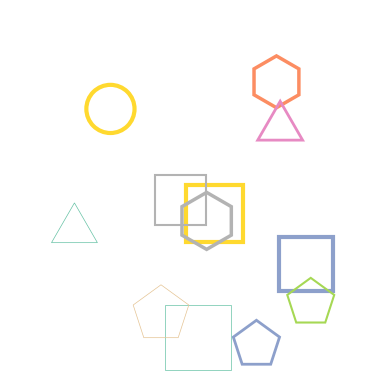[{"shape": "square", "thickness": 0.5, "radius": 0.42, "center": [0.515, 0.123]}, {"shape": "triangle", "thickness": 0.5, "radius": 0.34, "center": [0.193, 0.404]}, {"shape": "hexagon", "thickness": 2.5, "radius": 0.34, "center": [0.718, 0.787]}, {"shape": "pentagon", "thickness": 2, "radius": 0.32, "center": [0.666, 0.105]}, {"shape": "square", "thickness": 3, "radius": 0.35, "center": [0.796, 0.313]}, {"shape": "triangle", "thickness": 2, "radius": 0.34, "center": [0.728, 0.67]}, {"shape": "pentagon", "thickness": 1.5, "radius": 0.32, "center": [0.807, 0.214]}, {"shape": "square", "thickness": 3, "radius": 0.37, "center": [0.557, 0.446]}, {"shape": "circle", "thickness": 3, "radius": 0.31, "center": [0.287, 0.717]}, {"shape": "pentagon", "thickness": 0.5, "radius": 0.38, "center": [0.418, 0.184]}, {"shape": "hexagon", "thickness": 2.5, "radius": 0.37, "center": [0.537, 0.426]}, {"shape": "square", "thickness": 1.5, "radius": 0.33, "center": [0.468, 0.48]}]